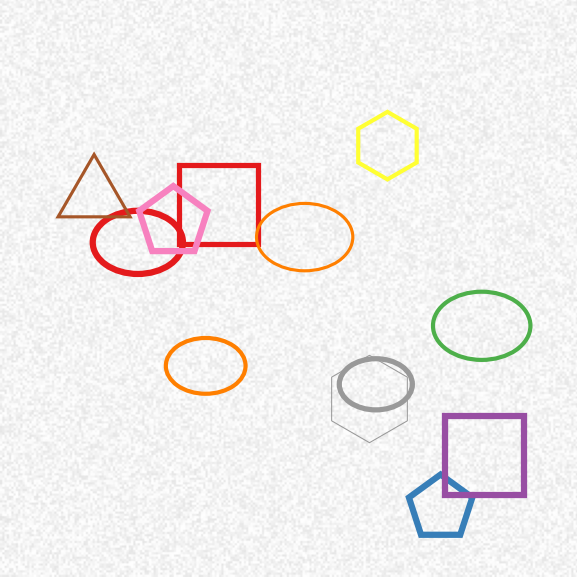[{"shape": "square", "thickness": 2.5, "radius": 0.34, "center": [0.378, 0.645]}, {"shape": "oval", "thickness": 3, "radius": 0.39, "center": [0.239, 0.579]}, {"shape": "pentagon", "thickness": 3, "radius": 0.29, "center": [0.763, 0.12]}, {"shape": "oval", "thickness": 2, "radius": 0.42, "center": [0.834, 0.435]}, {"shape": "square", "thickness": 3, "radius": 0.34, "center": [0.839, 0.21]}, {"shape": "oval", "thickness": 2, "radius": 0.35, "center": [0.356, 0.366]}, {"shape": "oval", "thickness": 1.5, "radius": 0.42, "center": [0.528, 0.589]}, {"shape": "hexagon", "thickness": 2, "radius": 0.29, "center": [0.671, 0.747]}, {"shape": "triangle", "thickness": 1.5, "radius": 0.36, "center": [0.163, 0.66]}, {"shape": "pentagon", "thickness": 3, "radius": 0.31, "center": [0.3, 0.615]}, {"shape": "oval", "thickness": 2.5, "radius": 0.32, "center": [0.651, 0.334]}, {"shape": "hexagon", "thickness": 0.5, "radius": 0.38, "center": [0.64, 0.308]}]